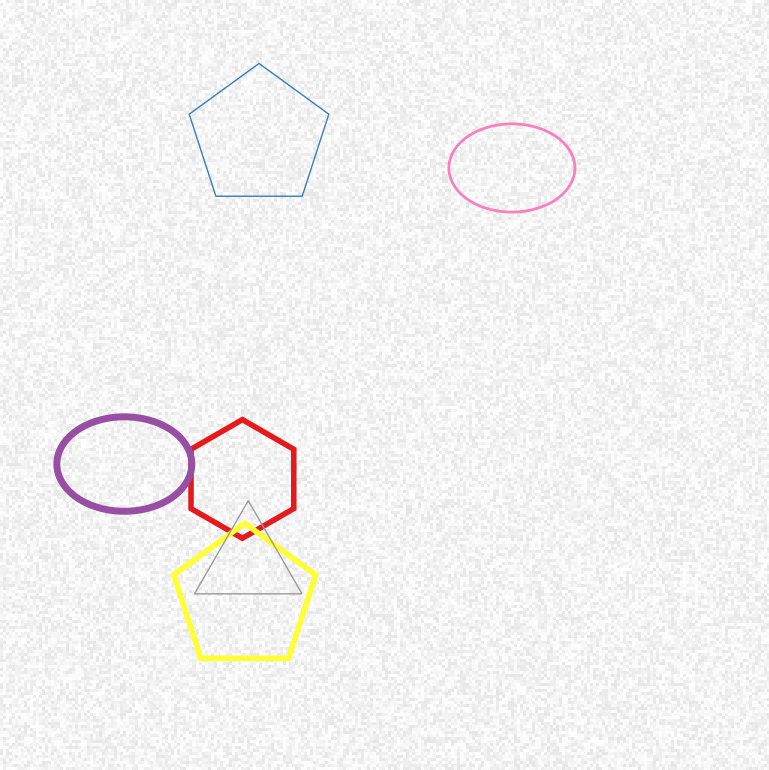[{"shape": "hexagon", "thickness": 2, "radius": 0.39, "center": [0.315, 0.378]}, {"shape": "pentagon", "thickness": 0.5, "radius": 0.48, "center": [0.336, 0.822]}, {"shape": "oval", "thickness": 2.5, "radius": 0.44, "center": [0.161, 0.397]}, {"shape": "pentagon", "thickness": 2, "radius": 0.48, "center": [0.318, 0.223]}, {"shape": "oval", "thickness": 1, "radius": 0.41, "center": [0.665, 0.782]}, {"shape": "triangle", "thickness": 0.5, "radius": 0.4, "center": [0.322, 0.269]}]